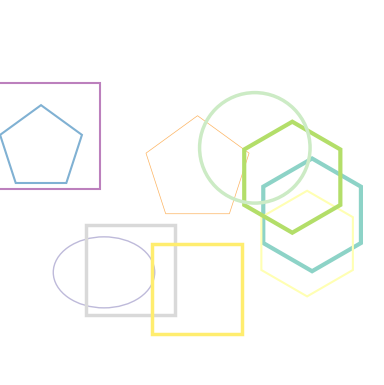[{"shape": "hexagon", "thickness": 3, "radius": 0.73, "center": [0.811, 0.442]}, {"shape": "hexagon", "thickness": 1.5, "radius": 0.69, "center": [0.798, 0.367]}, {"shape": "oval", "thickness": 1, "radius": 0.66, "center": [0.27, 0.293]}, {"shape": "pentagon", "thickness": 1.5, "radius": 0.56, "center": [0.107, 0.615]}, {"shape": "pentagon", "thickness": 0.5, "radius": 0.7, "center": [0.513, 0.559]}, {"shape": "hexagon", "thickness": 3, "radius": 0.72, "center": [0.759, 0.54]}, {"shape": "square", "thickness": 2.5, "radius": 0.58, "center": [0.338, 0.299]}, {"shape": "square", "thickness": 1.5, "radius": 0.69, "center": [0.122, 0.646]}, {"shape": "circle", "thickness": 2.5, "radius": 0.72, "center": [0.662, 0.616]}, {"shape": "square", "thickness": 2.5, "radius": 0.59, "center": [0.512, 0.25]}]